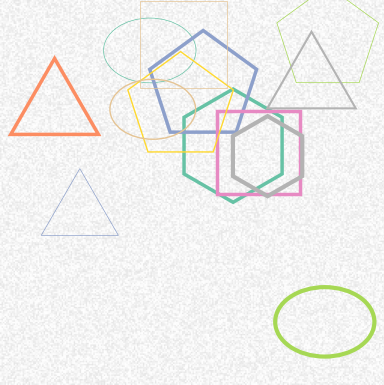[{"shape": "oval", "thickness": 0.5, "radius": 0.6, "center": [0.389, 0.869]}, {"shape": "hexagon", "thickness": 2.5, "radius": 0.74, "center": [0.605, 0.622]}, {"shape": "triangle", "thickness": 2.5, "radius": 0.66, "center": [0.142, 0.717]}, {"shape": "pentagon", "thickness": 2.5, "radius": 0.73, "center": [0.528, 0.775]}, {"shape": "triangle", "thickness": 0.5, "radius": 0.58, "center": [0.207, 0.446]}, {"shape": "square", "thickness": 2.5, "radius": 0.54, "center": [0.671, 0.603]}, {"shape": "pentagon", "thickness": 0.5, "radius": 0.69, "center": [0.851, 0.898]}, {"shape": "oval", "thickness": 3, "radius": 0.64, "center": [0.844, 0.164]}, {"shape": "pentagon", "thickness": 1, "radius": 0.72, "center": [0.469, 0.722]}, {"shape": "square", "thickness": 0.5, "radius": 0.57, "center": [0.477, 0.885]}, {"shape": "oval", "thickness": 1, "radius": 0.56, "center": [0.397, 0.716]}, {"shape": "triangle", "thickness": 1.5, "radius": 0.66, "center": [0.809, 0.785]}, {"shape": "hexagon", "thickness": 3, "radius": 0.52, "center": [0.695, 0.594]}]